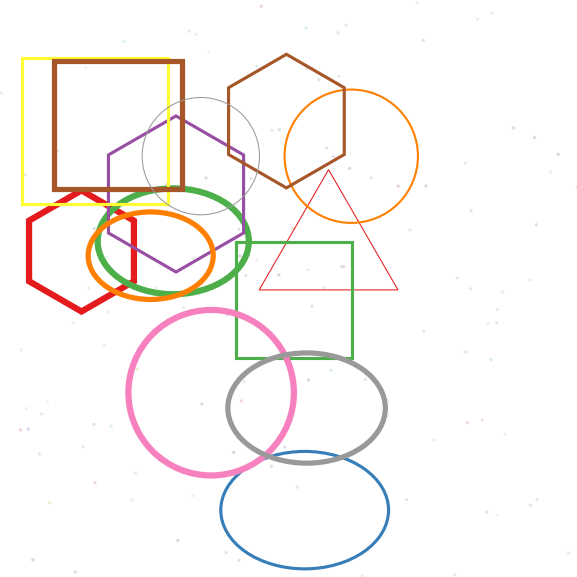[{"shape": "triangle", "thickness": 0.5, "radius": 0.69, "center": [0.569, 0.567]}, {"shape": "hexagon", "thickness": 3, "radius": 0.52, "center": [0.141, 0.565]}, {"shape": "oval", "thickness": 1.5, "radius": 0.73, "center": [0.528, 0.116]}, {"shape": "oval", "thickness": 3, "radius": 0.65, "center": [0.3, 0.581]}, {"shape": "square", "thickness": 1.5, "radius": 0.5, "center": [0.509, 0.48]}, {"shape": "hexagon", "thickness": 1.5, "radius": 0.68, "center": [0.305, 0.663]}, {"shape": "oval", "thickness": 2.5, "radius": 0.54, "center": [0.261, 0.556]}, {"shape": "circle", "thickness": 1, "radius": 0.58, "center": [0.608, 0.729]}, {"shape": "square", "thickness": 1.5, "radius": 0.63, "center": [0.164, 0.772]}, {"shape": "square", "thickness": 2.5, "radius": 0.55, "center": [0.205, 0.783]}, {"shape": "hexagon", "thickness": 1.5, "radius": 0.58, "center": [0.496, 0.789]}, {"shape": "circle", "thickness": 3, "radius": 0.72, "center": [0.366, 0.319]}, {"shape": "circle", "thickness": 0.5, "radius": 0.51, "center": [0.348, 0.729]}, {"shape": "oval", "thickness": 2.5, "radius": 0.68, "center": [0.531, 0.293]}]